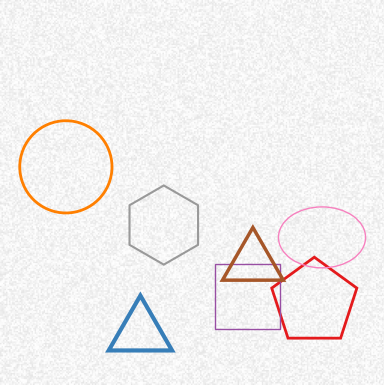[{"shape": "pentagon", "thickness": 2, "radius": 0.58, "center": [0.816, 0.216]}, {"shape": "triangle", "thickness": 3, "radius": 0.48, "center": [0.365, 0.137]}, {"shape": "square", "thickness": 1, "radius": 0.43, "center": [0.643, 0.23]}, {"shape": "circle", "thickness": 2, "radius": 0.6, "center": [0.171, 0.567]}, {"shape": "triangle", "thickness": 2.5, "radius": 0.46, "center": [0.657, 0.318]}, {"shape": "oval", "thickness": 1, "radius": 0.57, "center": [0.836, 0.383]}, {"shape": "hexagon", "thickness": 1.5, "radius": 0.51, "center": [0.425, 0.415]}]